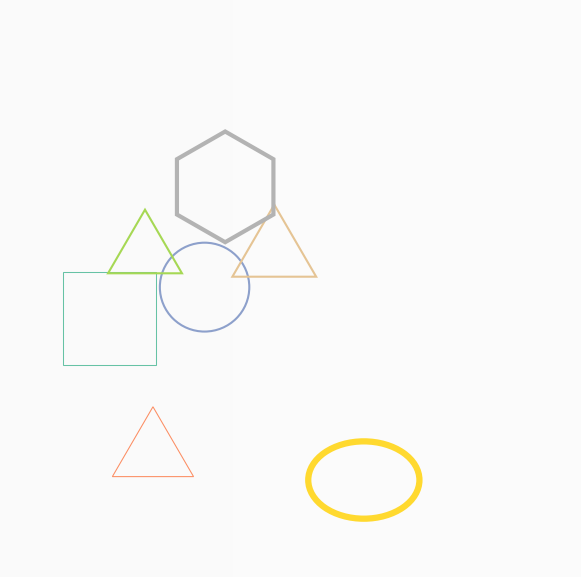[{"shape": "square", "thickness": 0.5, "radius": 0.4, "center": [0.188, 0.448]}, {"shape": "triangle", "thickness": 0.5, "radius": 0.4, "center": [0.263, 0.214]}, {"shape": "circle", "thickness": 1, "radius": 0.38, "center": [0.352, 0.502]}, {"shape": "triangle", "thickness": 1, "radius": 0.37, "center": [0.249, 0.563]}, {"shape": "oval", "thickness": 3, "radius": 0.48, "center": [0.626, 0.168]}, {"shape": "triangle", "thickness": 1, "radius": 0.42, "center": [0.472, 0.562]}, {"shape": "hexagon", "thickness": 2, "radius": 0.48, "center": [0.387, 0.676]}]